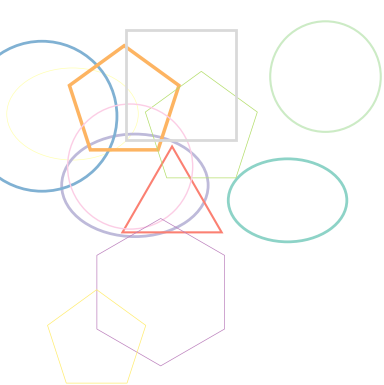[{"shape": "oval", "thickness": 2, "radius": 0.77, "center": [0.747, 0.48]}, {"shape": "oval", "thickness": 0.5, "radius": 0.85, "center": [0.188, 0.704]}, {"shape": "oval", "thickness": 2, "radius": 0.95, "center": [0.35, 0.519]}, {"shape": "triangle", "thickness": 1.5, "radius": 0.74, "center": [0.447, 0.471]}, {"shape": "circle", "thickness": 2, "radius": 0.97, "center": [0.109, 0.698]}, {"shape": "pentagon", "thickness": 2.5, "radius": 0.75, "center": [0.323, 0.732]}, {"shape": "pentagon", "thickness": 0.5, "radius": 0.76, "center": [0.523, 0.662]}, {"shape": "circle", "thickness": 1, "radius": 0.81, "center": [0.338, 0.567]}, {"shape": "square", "thickness": 2, "radius": 0.71, "center": [0.47, 0.779]}, {"shape": "hexagon", "thickness": 0.5, "radius": 0.96, "center": [0.417, 0.241]}, {"shape": "circle", "thickness": 1.5, "radius": 0.72, "center": [0.845, 0.801]}, {"shape": "pentagon", "thickness": 0.5, "radius": 0.67, "center": [0.251, 0.113]}]